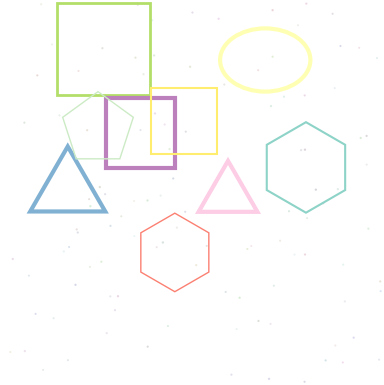[{"shape": "hexagon", "thickness": 1.5, "radius": 0.59, "center": [0.795, 0.565]}, {"shape": "oval", "thickness": 3, "radius": 0.59, "center": [0.689, 0.844]}, {"shape": "hexagon", "thickness": 1, "radius": 0.51, "center": [0.454, 0.344]}, {"shape": "triangle", "thickness": 3, "radius": 0.56, "center": [0.176, 0.507]}, {"shape": "square", "thickness": 2, "radius": 0.6, "center": [0.269, 0.872]}, {"shape": "triangle", "thickness": 3, "radius": 0.44, "center": [0.592, 0.494]}, {"shape": "square", "thickness": 3, "radius": 0.45, "center": [0.365, 0.655]}, {"shape": "pentagon", "thickness": 1, "radius": 0.48, "center": [0.255, 0.666]}, {"shape": "square", "thickness": 1.5, "radius": 0.43, "center": [0.478, 0.685]}]